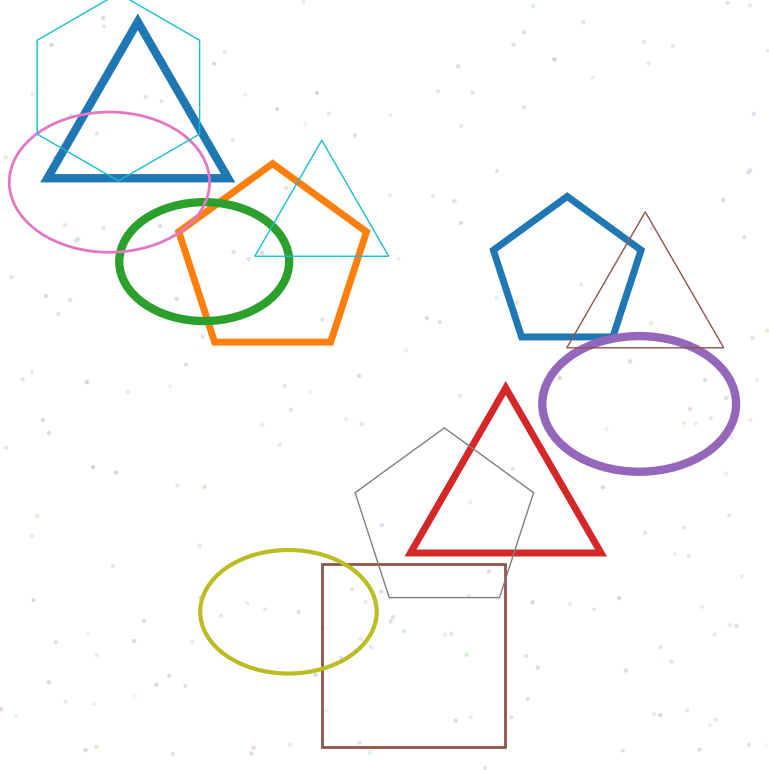[{"shape": "pentagon", "thickness": 2.5, "radius": 0.5, "center": [0.737, 0.644]}, {"shape": "triangle", "thickness": 3, "radius": 0.68, "center": [0.179, 0.836]}, {"shape": "pentagon", "thickness": 2.5, "radius": 0.64, "center": [0.354, 0.659]}, {"shape": "oval", "thickness": 3, "radius": 0.55, "center": [0.265, 0.66]}, {"shape": "triangle", "thickness": 2.5, "radius": 0.71, "center": [0.657, 0.353]}, {"shape": "oval", "thickness": 3, "radius": 0.63, "center": [0.83, 0.475]}, {"shape": "triangle", "thickness": 0.5, "radius": 0.59, "center": [0.838, 0.607]}, {"shape": "square", "thickness": 1, "radius": 0.59, "center": [0.537, 0.148]}, {"shape": "oval", "thickness": 1, "radius": 0.65, "center": [0.142, 0.763]}, {"shape": "pentagon", "thickness": 0.5, "radius": 0.61, "center": [0.577, 0.322]}, {"shape": "oval", "thickness": 1.5, "radius": 0.57, "center": [0.375, 0.205]}, {"shape": "triangle", "thickness": 0.5, "radius": 0.5, "center": [0.418, 0.717]}, {"shape": "hexagon", "thickness": 0.5, "radius": 0.61, "center": [0.154, 0.887]}]